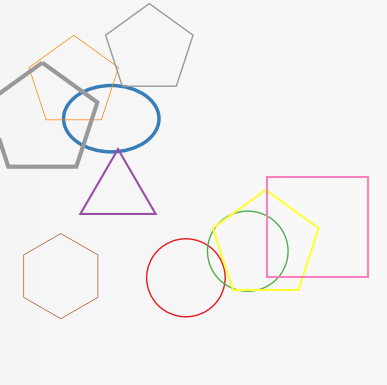[{"shape": "circle", "thickness": 1, "radius": 0.51, "center": [0.48, 0.278]}, {"shape": "oval", "thickness": 2.5, "radius": 0.62, "center": [0.287, 0.692]}, {"shape": "circle", "thickness": 1, "radius": 0.52, "center": [0.639, 0.348]}, {"shape": "triangle", "thickness": 1.5, "radius": 0.56, "center": [0.305, 0.5]}, {"shape": "pentagon", "thickness": 0.5, "radius": 0.61, "center": [0.19, 0.787]}, {"shape": "pentagon", "thickness": 1.5, "radius": 0.72, "center": [0.686, 0.363]}, {"shape": "hexagon", "thickness": 0.5, "radius": 0.55, "center": [0.157, 0.283]}, {"shape": "square", "thickness": 1.5, "radius": 0.65, "center": [0.82, 0.41]}, {"shape": "pentagon", "thickness": 1, "radius": 0.59, "center": [0.385, 0.872]}, {"shape": "pentagon", "thickness": 3, "radius": 0.75, "center": [0.109, 0.688]}]